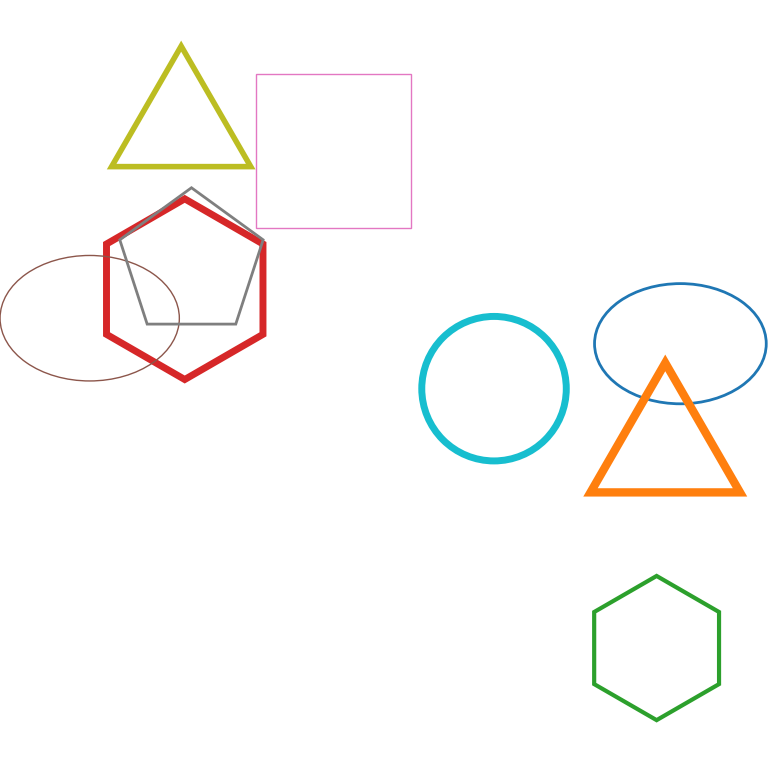[{"shape": "oval", "thickness": 1, "radius": 0.56, "center": [0.884, 0.554]}, {"shape": "triangle", "thickness": 3, "radius": 0.56, "center": [0.864, 0.417]}, {"shape": "hexagon", "thickness": 1.5, "radius": 0.47, "center": [0.853, 0.158]}, {"shape": "hexagon", "thickness": 2.5, "radius": 0.59, "center": [0.24, 0.624]}, {"shape": "oval", "thickness": 0.5, "radius": 0.58, "center": [0.116, 0.587]}, {"shape": "square", "thickness": 0.5, "radius": 0.5, "center": [0.433, 0.804]}, {"shape": "pentagon", "thickness": 1, "radius": 0.49, "center": [0.249, 0.658]}, {"shape": "triangle", "thickness": 2, "radius": 0.52, "center": [0.235, 0.836]}, {"shape": "circle", "thickness": 2.5, "radius": 0.47, "center": [0.642, 0.495]}]